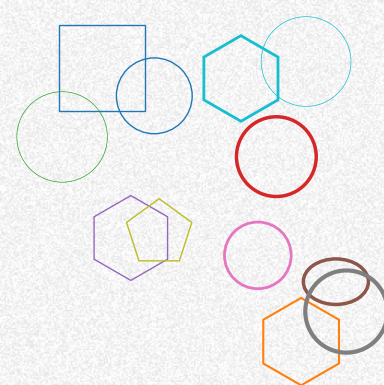[{"shape": "square", "thickness": 1, "radius": 0.56, "center": [0.266, 0.824]}, {"shape": "circle", "thickness": 1, "radius": 0.49, "center": [0.401, 0.751]}, {"shape": "hexagon", "thickness": 1.5, "radius": 0.57, "center": [0.782, 0.113]}, {"shape": "circle", "thickness": 0.5, "radius": 0.59, "center": [0.161, 0.644]}, {"shape": "circle", "thickness": 2.5, "radius": 0.52, "center": [0.718, 0.593]}, {"shape": "hexagon", "thickness": 1, "radius": 0.55, "center": [0.34, 0.382]}, {"shape": "oval", "thickness": 2.5, "radius": 0.42, "center": [0.872, 0.268]}, {"shape": "circle", "thickness": 2, "radius": 0.43, "center": [0.67, 0.337]}, {"shape": "circle", "thickness": 3, "radius": 0.53, "center": [0.9, 0.191]}, {"shape": "pentagon", "thickness": 1, "radius": 0.45, "center": [0.413, 0.395]}, {"shape": "circle", "thickness": 0.5, "radius": 0.58, "center": [0.795, 0.84]}, {"shape": "hexagon", "thickness": 2, "radius": 0.56, "center": [0.626, 0.796]}]